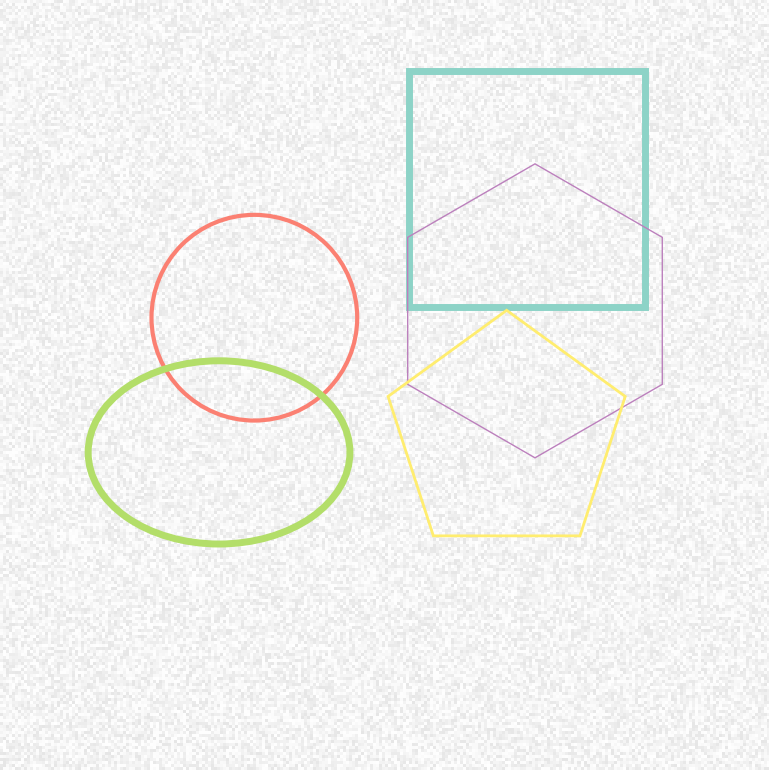[{"shape": "square", "thickness": 2.5, "radius": 0.77, "center": [0.684, 0.755]}, {"shape": "circle", "thickness": 1.5, "radius": 0.67, "center": [0.33, 0.587]}, {"shape": "oval", "thickness": 2.5, "radius": 0.85, "center": [0.284, 0.412]}, {"shape": "hexagon", "thickness": 0.5, "radius": 0.95, "center": [0.695, 0.596]}, {"shape": "pentagon", "thickness": 1, "radius": 0.81, "center": [0.658, 0.435]}]